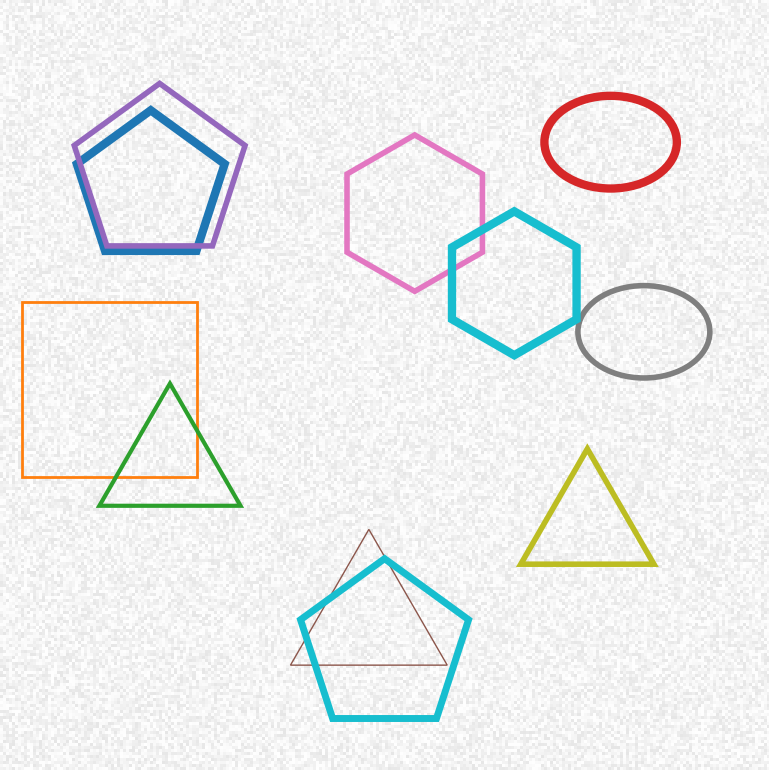[{"shape": "pentagon", "thickness": 3, "radius": 0.5, "center": [0.196, 0.756]}, {"shape": "square", "thickness": 1, "radius": 0.57, "center": [0.143, 0.494]}, {"shape": "triangle", "thickness": 1.5, "radius": 0.53, "center": [0.221, 0.396]}, {"shape": "oval", "thickness": 3, "radius": 0.43, "center": [0.793, 0.815]}, {"shape": "pentagon", "thickness": 2, "radius": 0.58, "center": [0.207, 0.775]}, {"shape": "triangle", "thickness": 0.5, "radius": 0.59, "center": [0.479, 0.195]}, {"shape": "hexagon", "thickness": 2, "radius": 0.51, "center": [0.539, 0.723]}, {"shape": "oval", "thickness": 2, "radius": 0.43, "center": [0.836, 0.569]}, {"shape": "triangle", "thickness": 2, "radius": 0.5, "center": [0.763, 0.317]}, {"shape": "pentagon", "thickness": 2.5, "radius": 0.57, "center": [0.499, 0.16]}, {"shape": "hexagon", "thickness": 3, "radius": 0.47, "center": [0.668, 0.632]}]